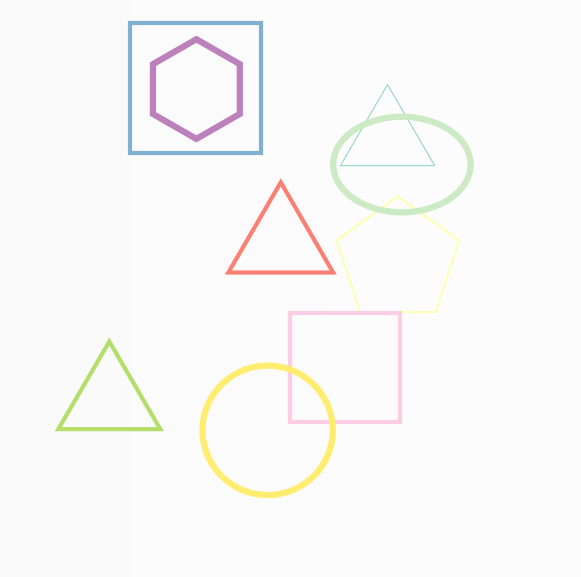[{"shape": "triangle", "thickness": 0.5, "radius": 0.47, "center": [0.667, 0.759]}, {"shape": "pentagon", "thickness": 1, "radius": 0.55, "center": [0.684, 0.548]}, {"shape": "triangle", "thickness": 2, "radius": 0.52, "center": [0.483, 0.579]}, {"shape": "square", "thickness": 2, "radius": 0.56, "center": [0.336, 0.847]}, {"shape": "triangle", "thickness": 2, "radius": 0.51, "center": [0.188, 0.307]}, {"shape": "square", "thickness": 2, "radius": 0.47, "center": [0.594, 0.363]}, {"shape": "hexagon", "thickness": 3, "radius": 0.43, "center": [0.338, 0.845]}, {"shape": "oval", "thickness": 3, "radius": 0.59, "center": [0.691, 0.714]}, {"shape": "circle", "thickness": 3, "radius": 0.56, "center": [0.46, 0.254]}]